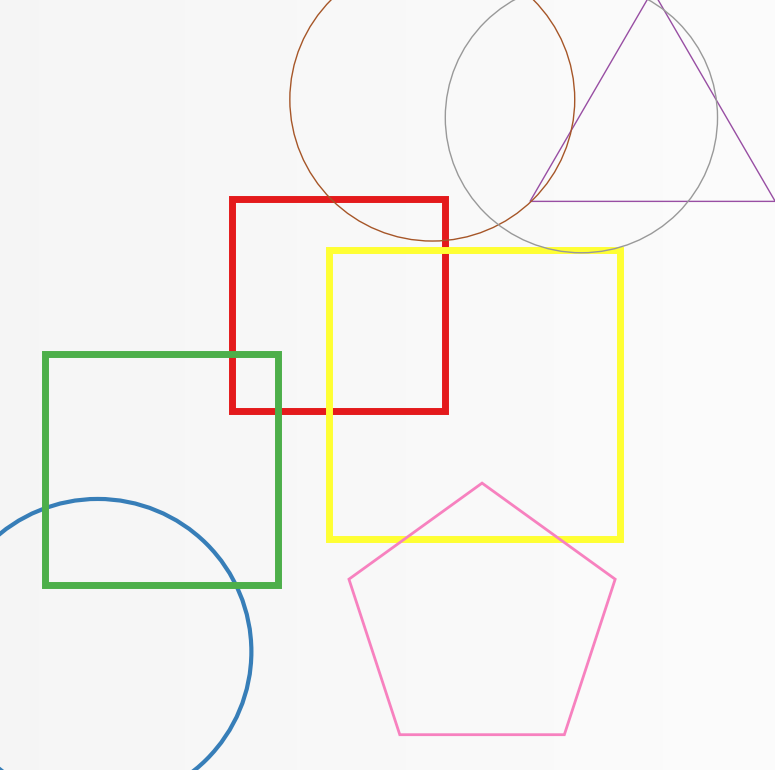[{"shape": "square", "thickness": 2.5, "radius": 0.69, "center": [0.437, 0.603]}, {"shape": "circle", "thickness": 1.5, "radius": 0.99, "center": [0.126, 0.154]}, {"shape": "square", "thickness": 2.5, "radius": 0.75, "center": [0.208, 0.391]}, {"shape": "triangle", "thickness": 0.5, "radius": 0.91, "center": [0.842, 0.83]}, {"shape": "square", "thickness": 2.5, "radius": 0.94, "center": [0.612, 0.488]}, {"shape": "circle", "thickness": 0.5, "radius": 0.92, "center": [0.558, 0.871]}, {"shape": "pentagon", "thickness": 1, "radius": 0.9, "center": [0.622, 0.192]}, {"shape": "circle", "thickness": 0.5, "radius": 0.88, "center": [0.75, 0.847]}]